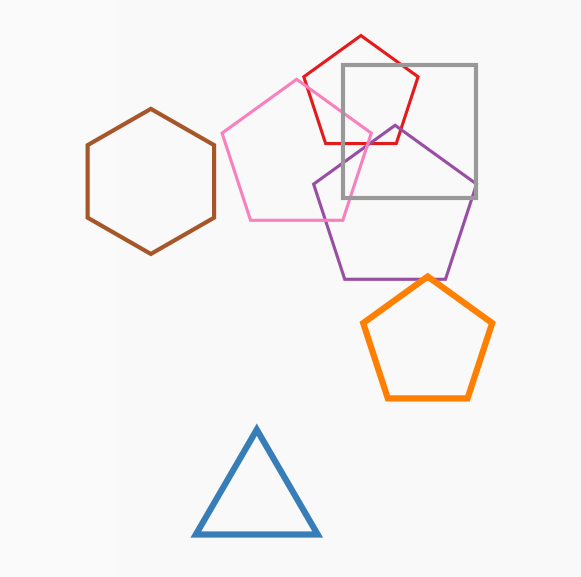[{"shape": "pentagon", "thickness": 1.5, "radius": 0.52, "center": [0.621, 0.834]}, {"shape": "triangle", "thickness": 3, "radius": 0.61, "center": [0.442, 0.134]}, {"shape": "pentagon", "thickness": 1.5, "radius": 0.74, "center": [0.68, 0.635]}, {"shape": "pentagon", "thickness": 3, "radius": 0.58, "center": [0.736, 0.404]}, {"shape": "hexagon", "thickness": 2, "radius": 0.63, "center": [0.26, 0.685]}, {"shape": "pentagon", "thickness": 1.5, "radius": 0.67, "center": [0.51, 0.727]}, {"shape": "square", "thickness": 2, "radius": 0.57, "center": [0.705, 0.772]}]